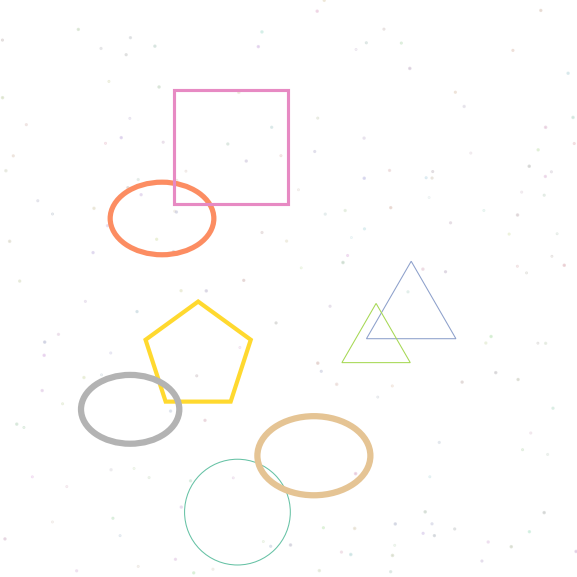[{"shape": "circle", "thickness": 0.5, "radius": 0.46, "center": [0.411, 0.112]}, {"shape": "oval", "thickness": 2.5, "radius": 0.45, "center": [0.281, 0.621]}, {"shape": "triangle", "thickness": 0.5, "radius": 0.45, "center": [0.712, 0.457]}, {"shape": "square", "thickness": 1.5, "radius": 0.49, "center": [0.4, 0.744]}, {"shape": "triangle", "thickness": 0.5, "radius": 0.34, "center": [0.651, 0.405]}, {"shape": "pentagon", "thickness": 2, "radius": 0.48, "center": [0.343, 0.381]}, {"shape": "oval", "thickness": 3, "radius": 0.49, "center": [0.544, 0.21]}, {"shape": "oval", "thickness": 3, "radius": 0.43, "center": [0.225, 0.29]}]